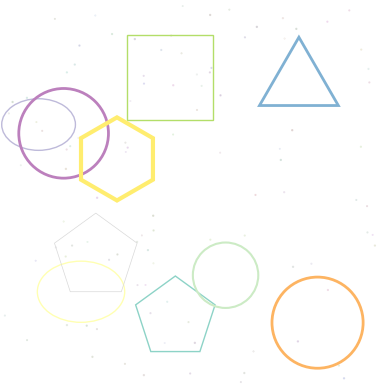[{"shape": "pentagon", "thickness": 1, "radius": 0.54, "center": [0.455, 0.175]}, {"shape": "oval", "thickness": 1, "radius": 0.57, "center": [0.21, 0.242]}, {"shape": "oval", "thickness": 1, "radius": 0.48, "center": [0.1, 0.677]}, {"shape": "triangle", "thickness": 2, "radius": 0.59, "center": [0.776, 0.785]}, {"shape": "circle", "thickness": 2, "radius": 0.59, "center": [0.825, 0.162]}, {"shape": "square", "thickness": 1, "radius": 0.55, "center": [0.441, 0.799]}, {"shape": "pentagon", "thickness": 0.5, "radius": 0.56, "center": [0.249, 0.334]}, {"shape": "circle", "thickness": 2, "radius": 0.58, "center": [0.165, 0.654]}, {"shape": "circle", "thickness": 1.5, "radius": 0.42, "center": [0.586, 0.285]}, {"shape": "hexagon", "thickness": 3, "radius": 0.54, "center": [0.304, 0.587]}]